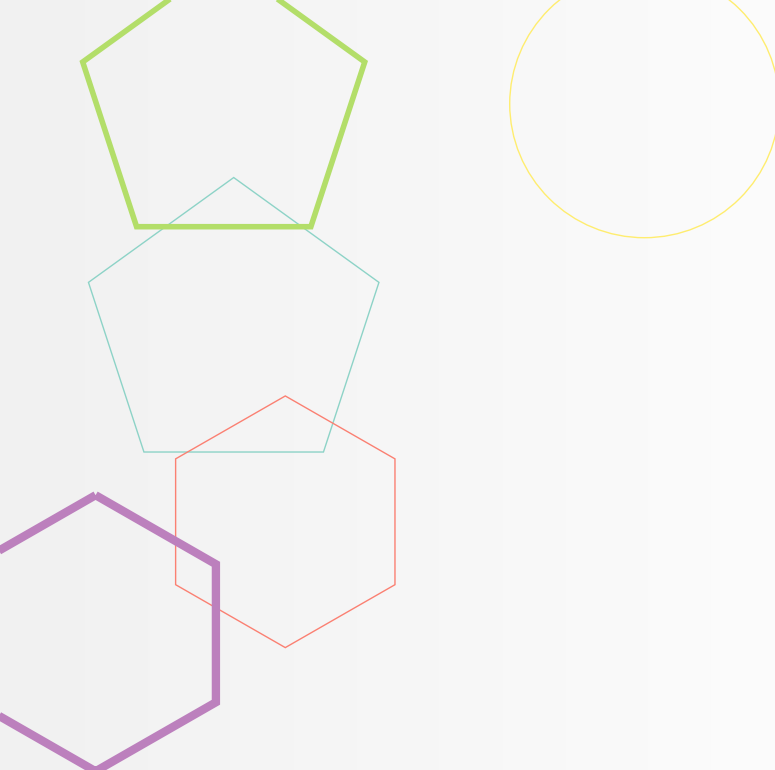[{"shape": "pentagon", "thickness": 0.5, "radius": 0.99, "center": [0.302, 0.572]}, {"shape": "hexagon", "thickness": 0.5, "radius": 0.82, "center": [0.368, 0.322]}, {"shape": "pentagon", "thickness": 2, "radius": 0.96, "center": [0.289, 0.86]}, {"shape": "hexagon", "thickness": 3, "radius": 0.9, "center": [0.123, 0.178]}, {"shape": "circle", "thickness": 0.5, "radius": 0.87, "center": [0.832, 0.865]}]